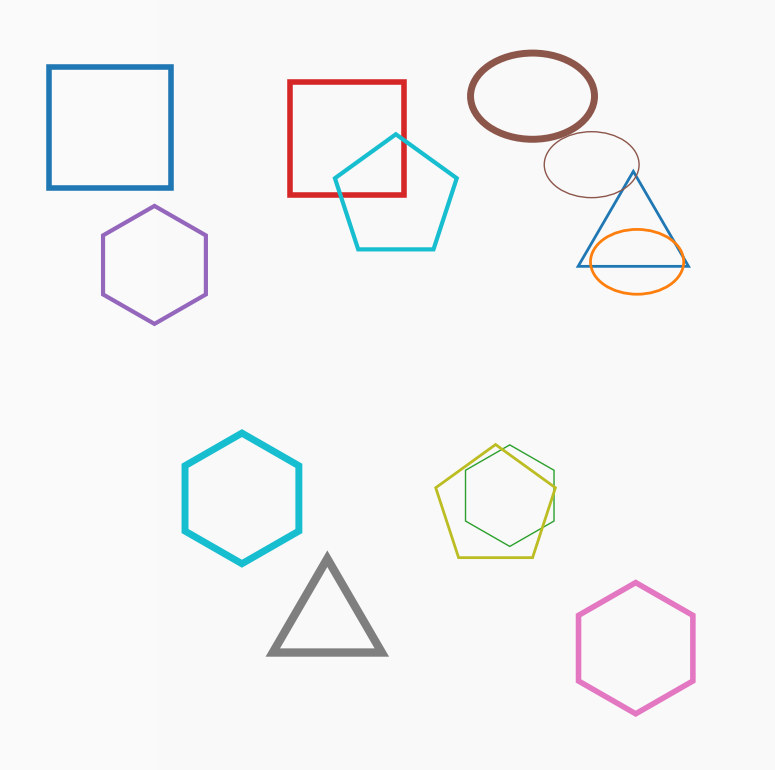[{"shape": "triangle", "thickness": 1, "radius": 0.41, "center": [0.817, 0.695]}, {"shape": "square", "thickness": 2, "radius": 0.39, "center": [0.142, 0.834]}, {"shape": "oval", "thickness": 1, "radius": 0.3, "center": [0.822, 0.66]}, {"shape": "hexagon", "thickness": 0.5, "radius": 0.33, "center": [0.658, 0.356]}, {"shape": "square", "thickness": 2, "radius": 0.37, "center": [0.448, 0.821]}, {"shape": "hexagon", "thickness": 1.5, "radius": 0.38, "center": [0.199, 0.656]}, {"shape": "oval", "thickness": 0.5, "radius": 0.31, "center": [0.763, 0.786]}, {"shape": "oval", "thickness": 2.5, "radius": 0.4, "center": [0.687, 0.875]}, {"shape": "hexagon", "thickness": 2, "radius": 0.43, "center": [0.82, 0.158]}, {"shape": "triangle", "thickness": 3, "radius": 0.41, "center": [0.422, 0.193]}, {"shape": "pentagon", "thickness": 1, "radius": 0.41, "center": [0.639, 0.341]}, {"shape": "pentagon", "thickness": 1.5, "radius": 0.41, "center": [0.511, 0.743]}, {"shape": "hexagon", "thickness": 2.5, "radius": 0.42, "center": [0.312, 0.353]}]